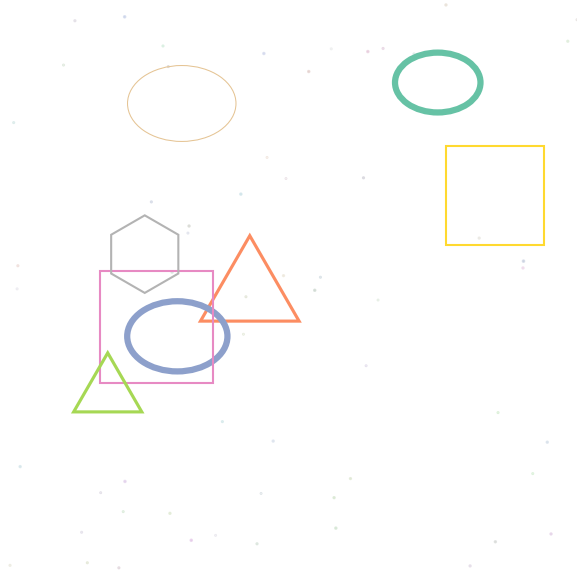[{"shape": "oval", "thickness": 3, "radius": 0.37, "center": [0.758, 0.856]}, {"shape": "triangle", "thickness": 1.5, "radius": 0.49, "center": [0.433, 0.492]}, {"shape": "oval", "thickness": 3, "radius": 0.43, "center": [0.307, 0.417]}, {"shape": "square", "thickness": 1, "radius": 0.49, "center": [0.271, 0.433]}, {"shape": "triangle", "thickness": 1.5, "radius": 0.34, "center": [0.187, 0.32]}, {"shape": "square", "thickness": 1, "radius": 0.43, "center": [0.857, 0.661]}, {"shape": "oval", "thickness": 0.5, "radius": 0.47, "center": [0.315, 0.82]}, {"shape": "hexagon", "thickness": 1, "radius": 0.34, "center": [0.251, 0.559]}]